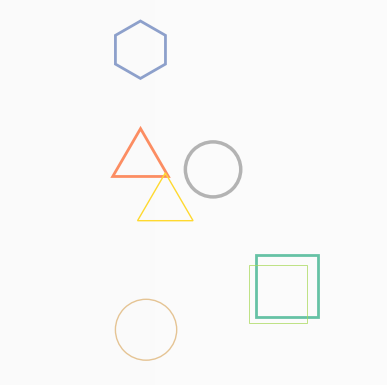[{"shape": "square", "thickness": 2, "radius": 0.4, "center": [0.74, 0.258]}, {"shape": "triangle", "thickness": 2, "radius": 0.41, "center": [0.363, 0.583]}, {"shape": "hexagon", "thickness": 2, "radius": 0.37, "center": [0.362, 0.871]}, {"shape": "square", "thickness": 0.5, "radius": 0.37, "center": [0.717, 0.236]}, {"shape": "triangle", "thickness": 1, "radius": 0.41, "center": [0.427, 0.468]}, {"shape": "circle", "thickness": 1, "radius": 0.4, "center": [0.377, 0.144]}, {"shape": "circle", "thickness": 2.5, "radius": 0.36, "center": [0.55, 0.56]}]